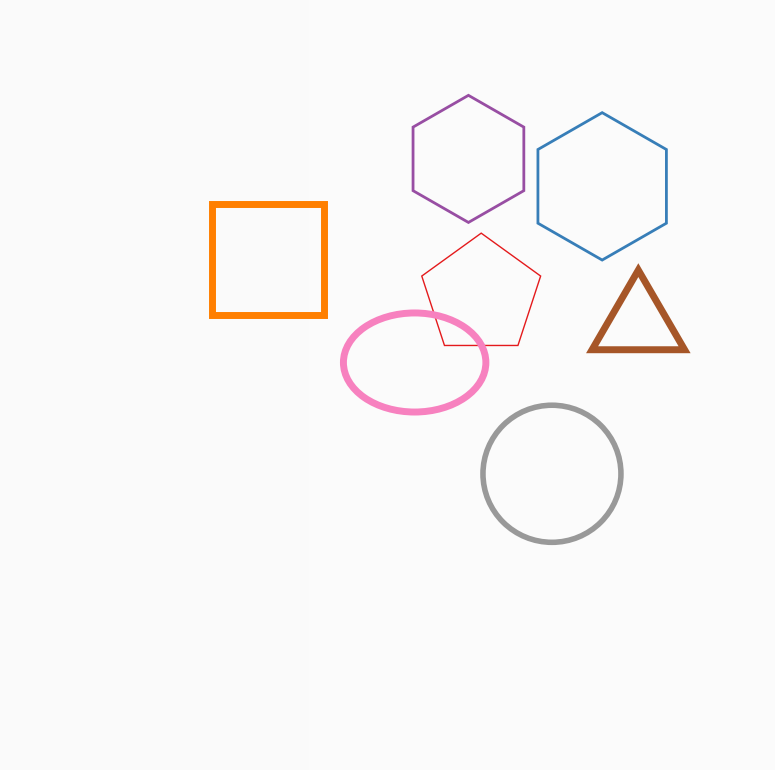[{"shape": "pentagon", "thickness": 0.5, "radius": 0.4, "center": [0.621, 0.617]}, {"shape": "hexagon", "thickness": 1, "radius": 0.48, "center": [0.777, 0.758]}, {"shape": "hexagon", "thickness": 1, "radius": 0.41, "center": [0.604, 0.794]}, {"shape": "square", "thickness": 2.5, "radius": 0.36, "center": [0.346, 0.663]}, {"shape": "triangle", "thickness": 2.5, "radius": 0.34, "center": [0.824, 0.58]}, {"shape": "oval", "thickness": 2.5, "radius": 0.46, "center": [0.535, 0.529]}, {"shape": "circle", "thickness": 2, "radius": 0.45, "center": [0.712, 0.385]}]